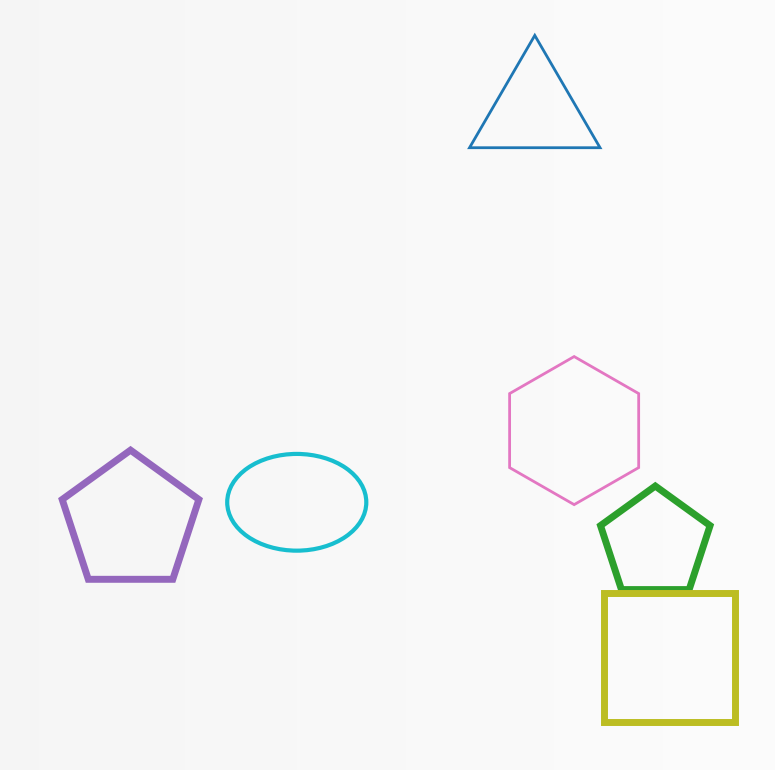[{"shape": "triangle", "thickness": 1, "radius": 0.49, "center": [0.69, 0.857]}, {"shape": "pentagon", "thickness": 2.5, "radius": 0.37, "center": [0.846, 0.294]}, {"shape": "pentagon", "thickness": 2.5, "radius": 0.46, "center": [0.168, 0.323]}, {"shape": "hexagon", "thickness": 1, "radius": 0.48, "center": [0.741, 0.441]}, {"shape": "square", "thickness": 2.5, "radius": 0.42, "center": [0.864, 0.146]}, {"shape": "oval", "thickness": 1.5, "radius": 0.45, "center": [0.383, 0.348]}]